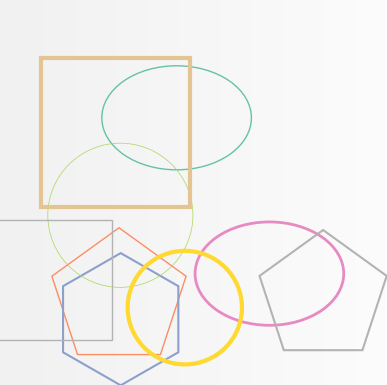[{"shape": "oval", "thickness": 1, "radius": 0.97, "center": [0.456, 0.694]}, {"shape": "pentagon", "thickness": 1, "radius": 0.91, "center": [0.307, 0.226]}, {"shape": "hexagon", "thickness": 1.5, "radius": 0.86, "center": [0.311, 0.171]}, {"shape": "oval", "thickness": 2, "radius": 0.96, "center": [0.695, 0.289]}, {"shape": "circle", "thickness": 0.5, "radius": 0.94, "center": [0.311, 0.441]}, {"shape": "circle", "thickness": 3, "radius": 0.74, "center": [0.477, 0.201]}, {"shape": "square", "thickness": 3, "radius": 0.96, "center": [0.297, 0.656]}, {"shape": "square", "thickness": 1, "radius": 0.78, "center": [0.134, 0.272]}, {"shape": "pentagon", "thickness": 1.5, "radius": 0.86, "center": [0.834, 0.23]}]